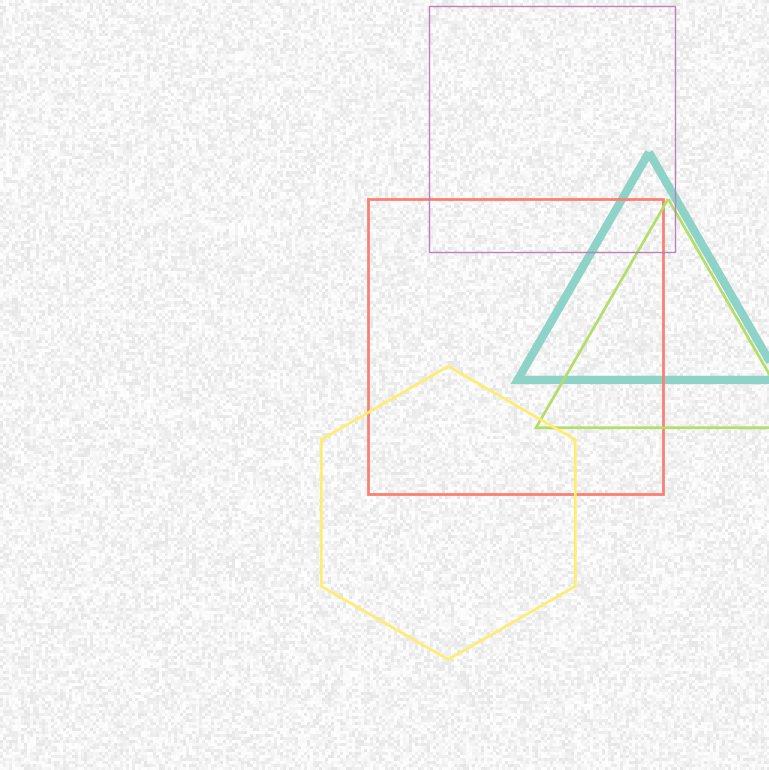[{"shape": "triangle", "thickness": 3, "radius": 0.99, "center": [0.843, 0.605]}, {"shape": "square", "thickness": 1, "radius": 0.96, "center": [0.67, 0.55]}, {"shape": "triangle", "thickness": 1, "radius": 0.99, "center": [0.868, 0.544]}, {"shape": "square", "thickness": 0.5, "radius": 0.8, "center": [0.717, 0.832]}, {"shape": "hexagon", "thickness": 1, "radius": 0.95, "center": [0.582, 0.334]}]